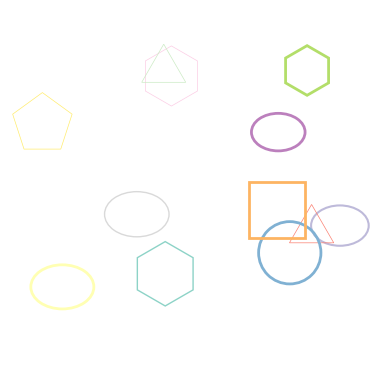[{"shape": "hexagon", "thickness": 1, "radius": 0.42, "center": [0.429, 0.289]}, {"shape": "oval", "thickness": 2, "radius": 0.41, "center": [0.162, 0.255]}, {"shape": "oval", "thickness": 1.5, "radius": 0.37, "center": [0.883, 0.414]}, {"shape": "triangle", "thickness": 0.5, "radius": 0.33, "center": [0.809, 0.403]}, {"shape": "circle", "thickness": 2, "radius": 0.4, "center": [0.753, 0.343]}, {"shape": "square", "thickness": 2, "radius": 0.36, "center": [0.718, 0.455]}, {"shape": "hexagon", "thickness": 2, "radius": 0.32, "center": [0.798, 0.817]}, {"shape": "hexagon", "thickness": 0.5, "radius": 0.39, "center": [0.445, 0.803]}, {"shape": "oval", "thickness": 1, "radius": 0.42, "center": [0.355, 0.444]}, {"shape": "oval", "thickness": 2, "radius": 0.35, "center": [0.723, 0.657]}, {"shape": "triangle", "thickness": 0.5, "radius": 0.33, "center": [0.425, 0.819]}, {"shape": "pentagon", "thickness": 0.5, "radius": 0.41, "center": [0.11, 0.678]}]